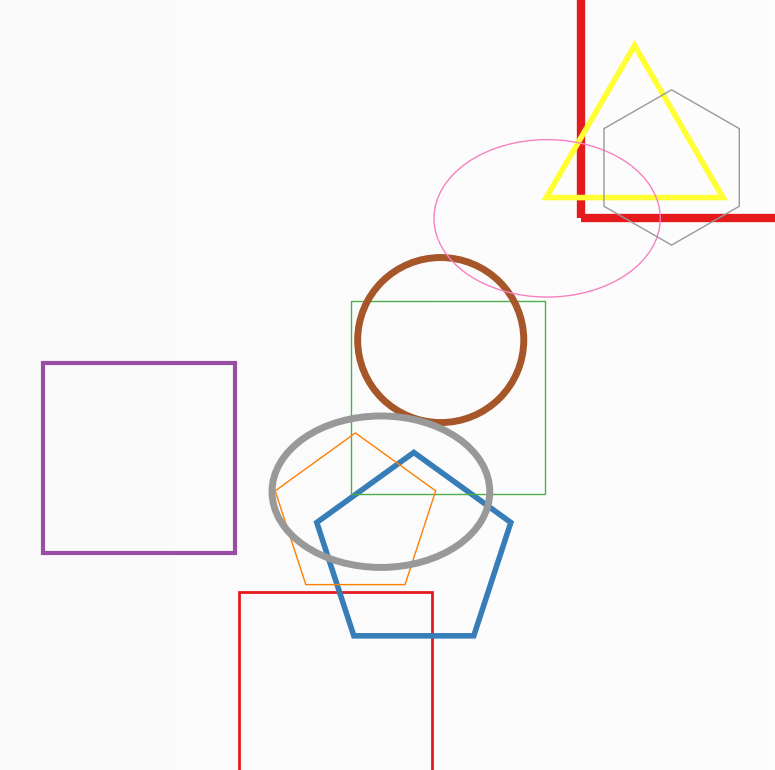[{"shape": "square", "thickness": 1, "radius": 0.62, "center": [0.433, 0.106]}, {"shape": "square", "thickness": 3, "radius": 0.75, "center": [0.9, 0.867]}, {"shape": "pentagon", "thickness": 2, "radius": 0.66, "center": [0.534, 0.281]}, {"shape": "square", "thickness": 0.5, "radius": 0.63, "center": [0.578, 0.484]}, {"shape": "square", "thickness": 1.5, "radius": 0.62, "center": [0.18, 0.405]}, {"shape": "pentagon", "thickness": 0.5, "radius": 0.54, "center": [0.459, 0.329]}, {"shape": "triangle", "thickness": 2, "radius": 0.66, "center": [0.819, 0.809]}, {"shape": "circle", "thickness": 2.5, "radius": 0.54, "center": [0.569, 0.558]}, {"shape": "oval", "thickness": 0.5, "radius": 0.73, "center": [0.706, 0.716]}, {"shape": "hexagon", "thickness": 0.5, "radius": 0.5, "center": [0.867, 0.783]}, {"shape": "oval", "thickness": 2.5, "radius": 0.7, "center": [0.491, 0.361]}]